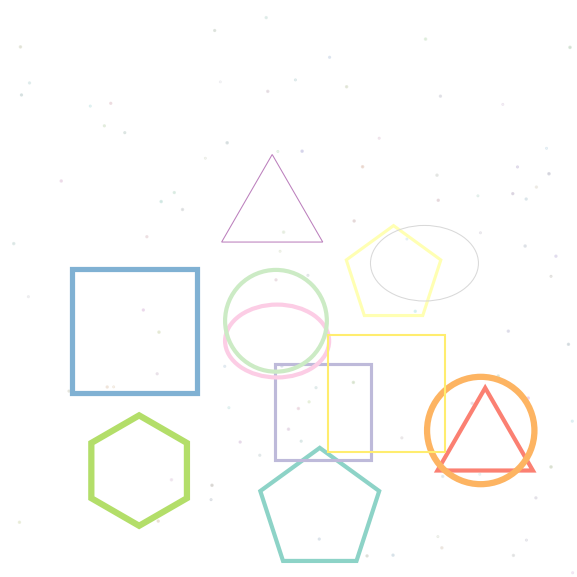[{"shape": "pentagon", "thickness": 2, "radius": 0.54, "center": [0.554, 0.115]}, {"shape": "pentagon", "thickness": 1.5, "radius": 0.43, "center": [0.681, 0.522]}, {"shape": "square", "thickness": 1.5, "radius": 0.42, "center": [0.56, 0.285]}, {"shape": "triangle", "thickness": 2, "radius": 0.48, "center": [0.84, 0.232]}, {"shape": "square", "thickness": 2.5, "radius": 0.54, "center": [0.233, 0.426]}, {"shape": "circle", "thickness": 3, "radius": 0.46, "center": [0.832, 0.254]}, {"shape": "hexagon", "thickness": 3, "radius": 0.48, "center": [0.241, 0.184]}, {"shape": "oval", "thickness": 2, "radius": 0.45, "center": [0.48, 0.409]}, {"shape": "oval", "thickness": 0.5, "radius": 0.47, "center": [0.735, 0.543]}, {"shape": "triangle", "thickness": 0.5, "radius": 0.51, "center": [0.471, 0.631]}, {"shape": "circle", "thickness": 2, "radius": 0.44, "center": [0.478, 0.444]}, {"shape": "square", "thickness": 1, "radius": 0.51, "center": [0.669, 0.318]}]